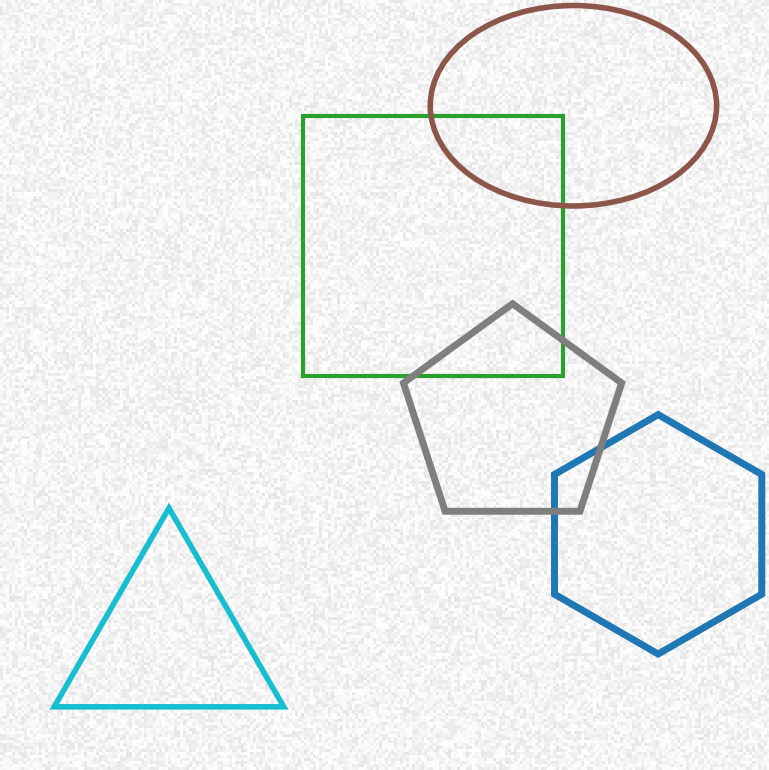[{"shape": "hexagon", "thickness": 2.5, "radius": 0.78, "center": [0.855, 0.306]}, {"shape": "square", "thickness": 1.5, "radius": 0.85, "center": [0.562, 0.68]}, {"shape": "oval", "thickness": 2, "radius": 0.93, "center": [0.745, 0.863]}, {"shape": "pentagon", "thickness": 2.5, "radius": 0.74, "center": [0.666, 0.457]}, {"shape": "triangle", "thickness": 2, "radius": 0.86, "center": [0.219, 0.168]}]